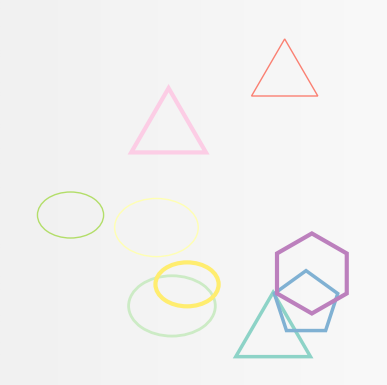[{"shape": "triangle", "thickness": 2.5, "radius": 0.56, "center": [0.705, 0.129]}, {"shape": "oval", "thickness": 1, "radius": 0.54, "center": [0.404, 0.409]}, {"shape": "triangle", "thickness": 1, "radius": 0.49, "center": [0.735, 0.8]}, {"shape": "pentagon", "thickness": 2.5, "radius": 0.43, "center": [0.79, 0.211]}, {"shape": "oval", "thickness": 1, "radius": 0.43, "center": [0.182, 0.442]}, {"shape": "triangle", "thickness": 3, "radius": 0.56, "center": [0.435, 0.66]}, {"shape": "hexagon", "thickness": 3, "radius": 0.52, "center": [0.805, 0.29]}, {"shape": "oval", "thickness": 2, "radius": 0.56, "center": [0.444, 0.205]}, {"shape": "oval", "thickness": 3, "radius": 0.41, "center": [0.483, 0.261]}]